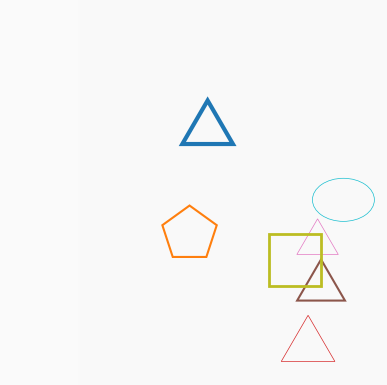[{"shape": "triangle", "thickness": 3, "radius": 0.38, "center": [0.536, 0.664]}, {"shape": "pentagon", "thickness": 1.5, "radius": 0.37, "center": [0.489, 0.392]}, {"shape": "triangle", "thickness": 0.5, "radius": 0.4, "center": [0.795, 0.101]}, {"shape": "triangle", "thickness": 1.5, "radius": 0.36, "center": [0.829, 0.255]}, {"shape": "triangle", "thickness": 0.5, "radius": 0.31, "center": [0.82, 0.37]}, {"shape": "square", "thickness": 2, "radius": 0.34, "center": [0.762, 0.324]}, {"shape": "oval", "thickness": 0.5, "radius": 0.4, "center": [0.886, 0.481]}]